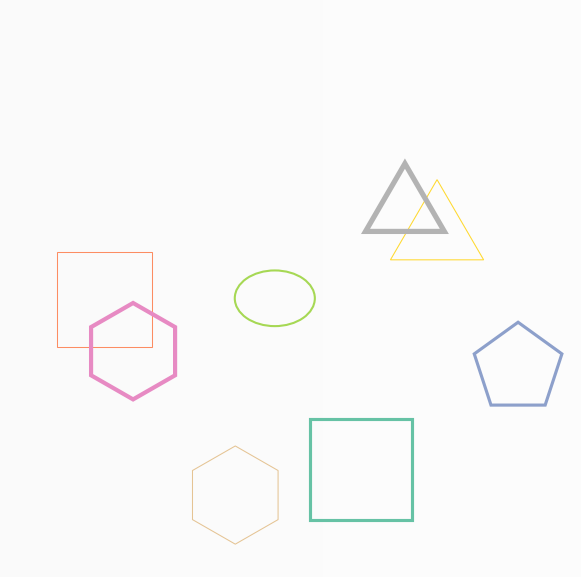[{"shape": "square", "thickness": 1.5, "radius": 0.44, "center": [0.621, 0.186]}, {"shape": "square", "thickness": 0.5, "radius": 0.41, "center": [0.18, 0.481]}, {"shape": "pentagon", "thickness": 1.5, "radius": 0.4, "center": [0.891, 0.362]}, {"shape": "hexagon", "thickness": 2, "radius": 0.42, "center": [0.229, 0.391]}, {"shape": "oval", "thickness": 1, "radius": 0.34, "center": [0.473, 0.483]}, {"shape": "triangle", "thickness": 0.5, "radius": 0.46, "center": [0.752, 0.595]}, {"shape": "hexagon", "thickness": 0.5, "radius": 0.43, "center": [0.405, 0.142]}, {"shape": "triangle", "thickness": 2.5, "radius": 0.39, "center": [0.697, 0.638]}]